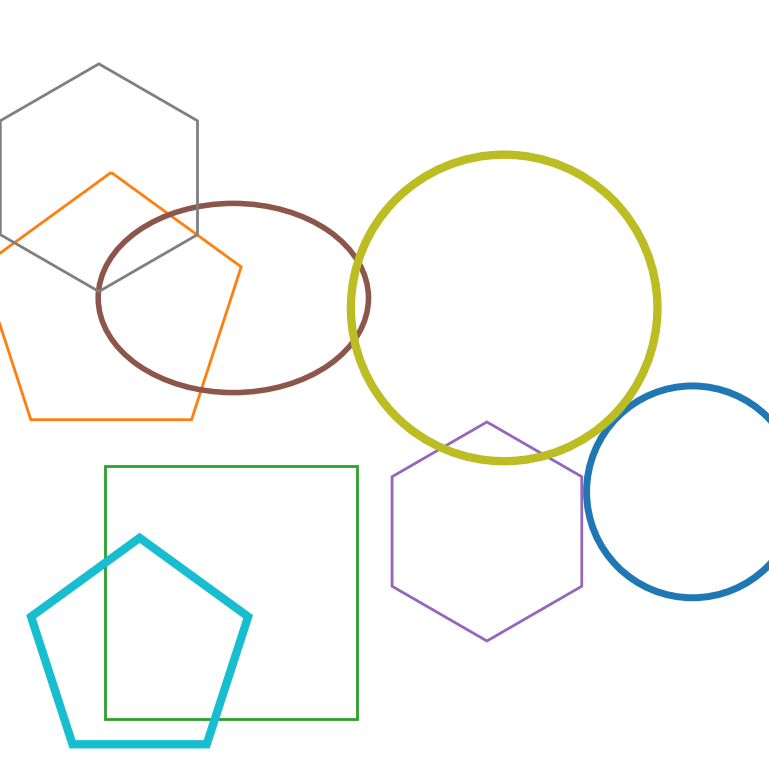[{"shape": "circle", "thickness": 2.5, "radius": 0.69, "center": [0.899, 0.361]}, {"shape": "pentagon", "thickness": 1, "radius": 0.89, "center": [0.144, 0.599]}, {"shape": "square", "thickness": 1, "radius": 0.82, "center": [0.3, 0.23]}, {"shape": "hexagon", "thickness": 1, "radius": 0.71, "center": [0.632, 0.31]}, {"shape": "oval", "thickness": 2, "radius": 0.88, "center": [0.303, 0.613]}, {"shape": "hexagon", "thickness": 1, "radius": 0.74, "center": [0.128, 0.769]}, {"shape": "circle", "thickness": 3, "radius": 1.0, "center": [0.655, 0.6]}, {"shape": "pentagon", "thickness": 3, "radius": 0.74, "center": [0.181, 0.153]}]